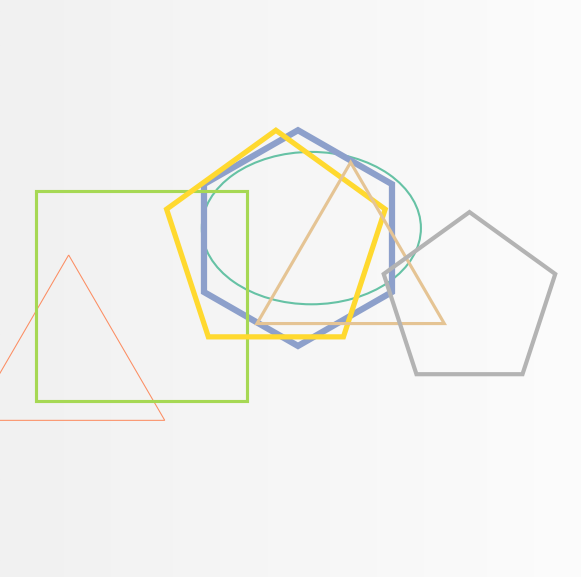[{"shape": "oval", "thickness": 1, "radius": 0.94, "center": [0.536, 0.604]}, {"shape": "triangle", "thickness": 0.5, "radius": 0.95, "center": [0.118, 0.367]}, {"shape": "hexagon", "thickness": 3, "radius": 0.93, "center": [0.513, 0.587]}, {"shape": "square", "thickness": 1.5, "radius": 0.91, "center": [0.244, 0.487]}, {"shape": "pentagon", "thickness": 2.5, "radius": 0.99, "center": [0.475, 0.576]}, {"shape": "triangle", "thickness": 1.5, "radius": 0.93, "center": [0.603, 0.532]}, {"shape": "pentagon", "thickness": 2, "radius": 0.78, "center": [0.808, 0.477]}]